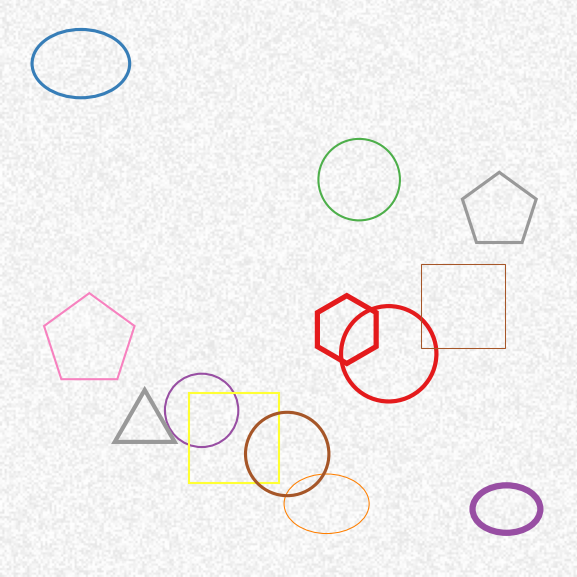[{"shape": "circle", "thickness": 2, "radius": 0.41, "center": [0.673, 0.387]}, {"shape": "hexagon", "thickness": 2.5, "radius": 0.29, "center": [0.6, 0.428]}, {"shape": "oval", "thickness": 1.5, "radius": 0.42, "center": [0.14, 0.889]}, {"shape": "circle", "thickness": 1, "radius": 0.35, "center": [0.622, 0.688]}, {"shape": "circle", "thickness": 1, "radius": 0.32, "center": [0.349, 0.289]}, {"shape": "oval", "thickness": 3, "radius": 0.29, "center": [0.877, 0.118]}, {"shape": "oval", "thickness": 0.5, "radius": 0.37, "center": [0.566, 0.127]}, {"shape": "square", "thickness": 1, "radius": 0.39, "center": [0.406, 0.24]}, {"shape": "circle", "thickness": 1.5, "radius": 0.36, "center": [0.497, 0.213]}, {"shape": "square", "thickness": 0.5, "radius": 0.36, "center": [0.802, 0.47]}, {"shape": "pentagon", "thickness": 1, "radius": 0.41, "center": [0.155, 0.409]}, {"shape": "pentagon", "thickness": 1.5, "radius": 0.34, "center": [0.865, 0.634]}, {"shape": "triangle", "thickness": 2, "radius": 0.3, "center": [0.251, 0.264]}]